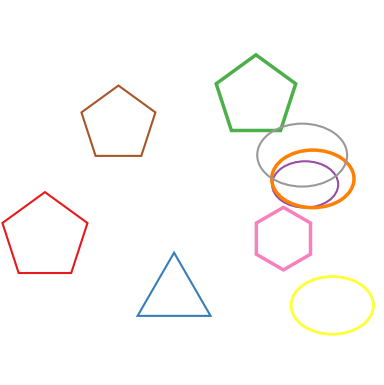[{"shape": "pentagon", "thickness": 1.5, "radius": 0.58, "center": [0.117, 0.385]}, {"shape": "triangle", "thickness": 1.5, "radius": 0.55, "center": [0.452, 0.234]}, {"shape": "pentagon", "thickness": 2.5, "radius": 0.54, "center": [0.665, 0.749]}, {"shape": "oval", "thickness": 1.5, "radius": 0.43, "center": [0.793, 0.521]}, {"shape": "oval", "thickness": 2.5, "radius": 0.53, "center": [0.813, 0.535]}, {"shape": "oval", "thickness": 2, "radius": 0.53, "center": [0.863, 0.207]}, {"shape": "pentagon", "thickness": 1.5, "radius": 0.5, "center": [0.308, 0.677]}, {"shape": "hexagon", "thickness": 2.5, "radius": 0.41, "center": [0.736, 0.38]}, {"shape": "oval", "thickness": 1.5, "radius": 0.58, "center": [0.785, 0.597]}]